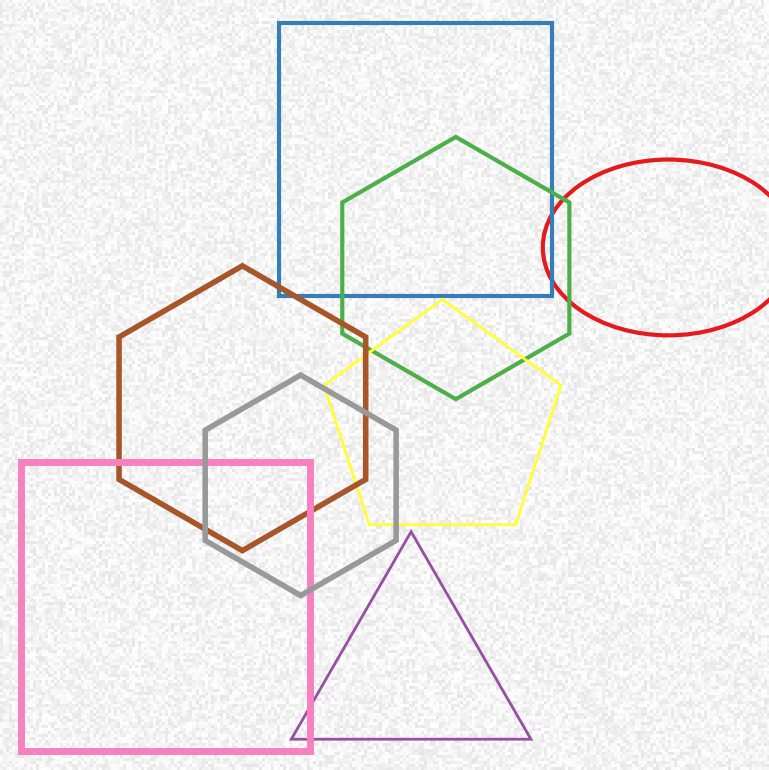[{"shape": "oval", "thickness": 1.5, "radius": 0.82, "center": [0.868, 0.679]}, {"shape": "square", "thickness": 1.5, "radius": 0.89, "center": [0.539, 0.793]}, {"shape": "hexagon", "thickness": 1.5, "radius": 0.85, "center": [0.592, 0.652]}, {"shape": "triangle", "thickness": 1, "radius": 0.9, "center": [0.534, 0.13]}, {"shape": "pentagon", "thickness": 1, "radius": 0.81, "center": [0.575, 0.449]}, {"shape": "hexagon", "thickness": 2, "radius": 0.92, "center": [0.315, 0.47]}, {"shape": "square", "thickness": 2.5, "radius": 0.94, "center": [0.215, 0.212]}, {"shape": "hexagon", "thickness": 2, "radius": 0.72, "center": [0.39, 0.37]}]